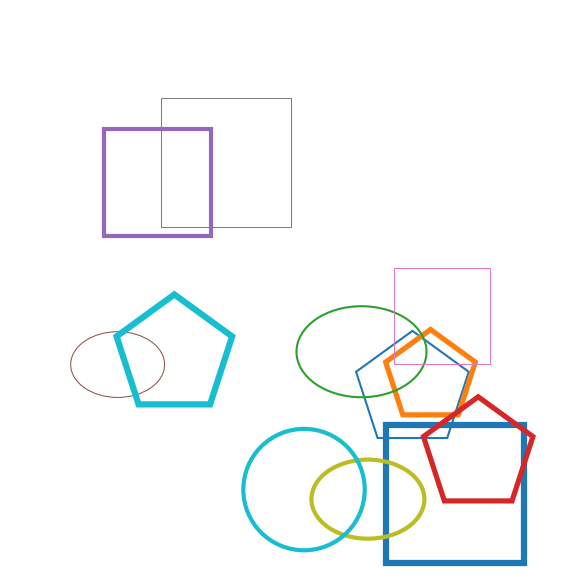[{"shape": "square", "thickness": 3, "radius": 0.6, "center": [0.787, 0.144]}, {"shape": "pentagon", "thickness": 1, "radius": 0.51, "center": [0.714, 0.324]}, {"shape": "pentagon", "thickness": 2.5, "radius": 0.41, "center": [0.745, 0.347]}, {"shape": "oval", "thickness": 1, "radius": 0.56, "center": [0.626, 0.39]}, {"shape": "pentagon", "thickness": 2.5, "radius": 0.5, "center": [0.828, 0.212]}, {"shape": "square", "thickness": 2, "radius": 0.46, "center": [0.272, 0.683]}, {"shape": "oval", "thickness": 0.5, "radius": 0.41, "center": [0.204, 0.368]}, {"shape": "square", "thickness": 0.5, "radius": 0.42, "center": [0.765, 0.452]}, {"shape": "square", "thickness": 0.5, "radius": 0.56, "center": [0.392, 0.718]}, {"shape": "oval", "thickness": 2, "radius": 0.49, "center": [0.637, 0.135]}, {"shape": "pentagon", "thickness": 3, "radius": 0.53, "center": [0.302, 0.384]}, {"shape": "circle", "thickness": 2, "radius": 0.53, "center": [0.526, 0.151]}]